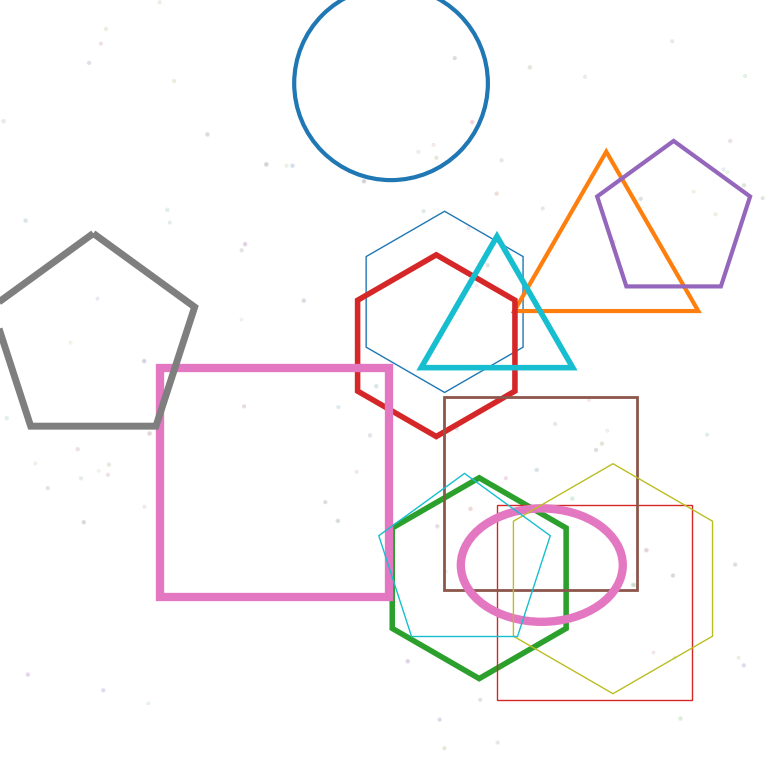[{"shape": "hexagon", "thickness": 0.5, "radius": 0.59, "center": [0.577, 0.608]}, {"shape": "circle", "thickness": 1.5, "radius": 0.63, "center": [0.508, 0.892]}, {"shape": "triangle", "thickness": 1.5, "radius": 0.69, "center": [0.787, 0.665]}, {"shape": "hexagon", "thickness": 2, "radius": 0.65, "center": [0.622, 0.249]}, {"shape": "hexagon", "thickness": 2, "radius": 0.59, "center": [0.567, 0.551]}, {"shape": "square", "thickness": 0.5, "radius": 0.63, "center": [0.772, 0.218]}, {"shape": "pentagon", "thickness": 1.5, "radius": 0.52, "center": [0.875, 0.713]}, {"shape": "square", "thickness": 1, "radius": 0.62, "center": [0.702, 0.359]}, {"shape": "oval", "thickness": 3, "radius": 0.53, "center": [0.704, 0.266]}, {"shape": "square", "thickness": 3, "radius": 0.74, "center": [0.356, 0.373]}, {"shape": "pentagon", "thickness": 2.5, "radius": 0.69, "center": [0.121, 0.558]}, {"shape": "hexagon", "thickness": 0.5, "radius": 0.75, "center": [0.796, 0.248]}, {"shape": "triangle", "thickness": 2, "radius": 0.57, "center": [0.645, 0.579]}, {"shape": "pentagon", "thickness": 0.5, "radius": 0.59, "center": [0.603, 0.268]}]